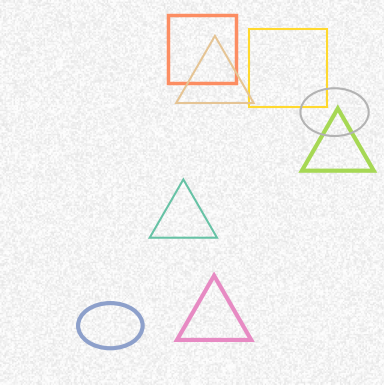[{"shape": "triangle", "thickness": 1.5, "radius": 0.5, "center": [0.476, 0.433]}, {"shape": "square", "thickness": 2.5, "radius": 0.44, "center": [0.524, 0.873]}, {"shape": "oval", "thickness": 3, "radius": 0.42, "center": [0.287, 0.154]}, {"shape": "triangle", "thickness": 3, "radius": 0.56, "center": [0.556, 0.173]}, {"shape": "triangle", "thickness": 3, "radius": 0.54, "center": [0.877, 0.611]}, {"shape": "square", "thickness": 1.5, "radius": 0.5, "center": [0.747, 0.823]}, {"shape": "triangle", "thickness": 1.5, "radius": 0.58, "center": [0.558, 0.791]}, {"shape": "oval", "thickness": 1.5, "radius": 0.44, "center": [0.869, 0.709]}]